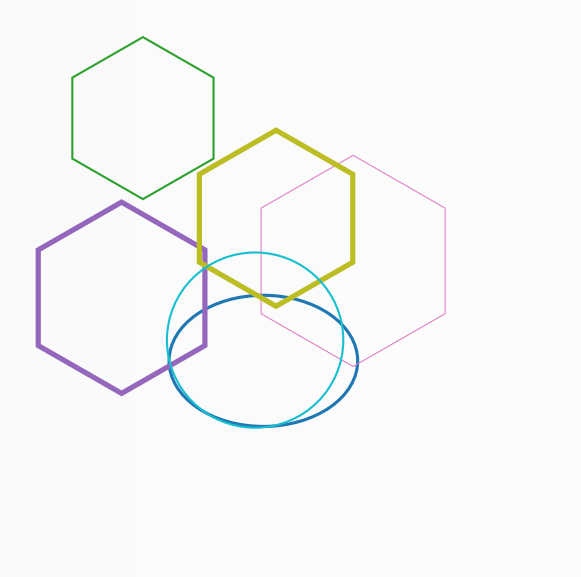[{"shape": "oval", "thickness": 1.5, "radius": 0.81, "center": [0.453, 0.374]}, {"shape": "hexagon", "thickness": 1, "radius": 0.7, "center": [0.246, 0.795]}, {"shape": "hexagon", "thickness": 2.5, "radius": 0.83, "center": [0.209, 0.484]}, {"shape": "hexagon", "thickness": 0.5, "radius": 0.91, "center": [0.608, 0.547]}, {"shape": "hexagon", "thickness": 2.5, "radius": 0.76, "center": [0.475, 0.621]}, {"shape": "circle", "thickness": 1, "radius": 0.76, "center": [0.439, 0.41]}]